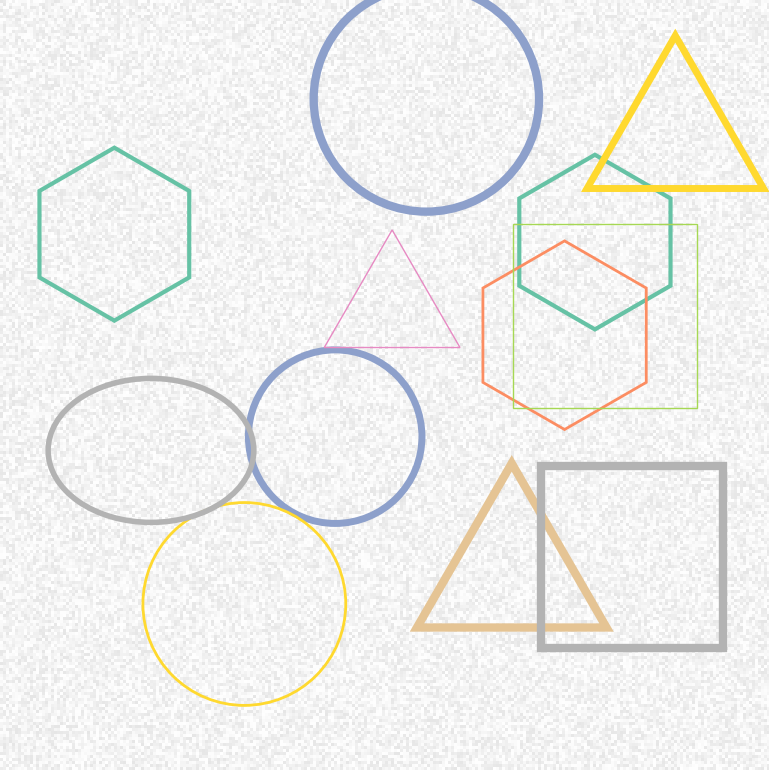[{"shape": "hexagon", "thickness": 1.5, "radius": 0.56, "center": [0.149, 0.696]}, {"shape": "hexagon", "thickness": 1.5, "radius": 0.57, "center": [0.773, 0.686]}, {"shape": "hexagon", "thickness": 1, "radius": 0.61, "center": [0.733, 0.565]}, {"shape": "circle", "thickness": 3, "radius": 0.73, "center": [0.554, 0.871]}, {"shape": "circle", "thickness": 2.5, "radius": 0.56, "center": [0.435, 0.433]}, {"shape": "triangle", "thickness": 0.5, "radius": 0.51, "center": [0.509, 0.6]}, {"shape": "square", "thickness": 0.5, "radius": 0.6, "center": [0.785, 0.59]}, {"shape": "circle", "thickness": 1, "radius": 0.66, "center": [0.317, 0.216]}, {"shape": "triangle", "thickness": 2.5, "radius": 0.66, "center": [0.877, 0.821]}, {"shape": "triangle", "thickness": 3, "radius": 0.71, "center": [0.665, 0.256]}, {"shape": "square", "thickness": 3, "radius": 0.59, "center": [0.821, 0.277]}, {"shape": "oval", "thickness": 2, "radius": 0.67, "center": [0.196, 0.415]}]